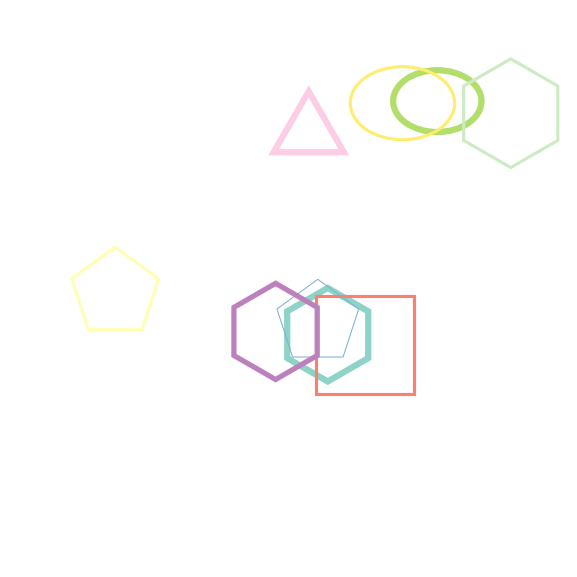[{"shape": "hexagon", "thickness": 3, "radius": 0.4, "center": [0.567, 0.42]}, {"shape": "pentagon", "thickness": 1.5, "radius": 0.39, "center": [0.199, 0.492]}, {"shape": "square", "thickness": 1.5, "radius": 0.43, "center": [0.632, 0.402]}, {"shape": "pentagon", "thickness": 0.5, "radius": 0.37, "center": [0.55, 0.441]}, {"shape": "oval", "thickness": 3, "radius": 0.38, "center": [0.757, 0.824]}, {"shape": "triangle", "thickness": 3, "radius": 0.35, "center": [0.535, 0.771]}, {"shape": "hexagon", "thickness": 2.5, "radius": 0.42, "center": [0.477, 0.425]}, {"shape": "hexagon", "thickness": 1.5, "radius": 0.47, "center": [0.884, 0.803]}, {"shape": "oval", "thickness": 1.5, "radius": 0.45, "center": [0.697, 0.82]}]